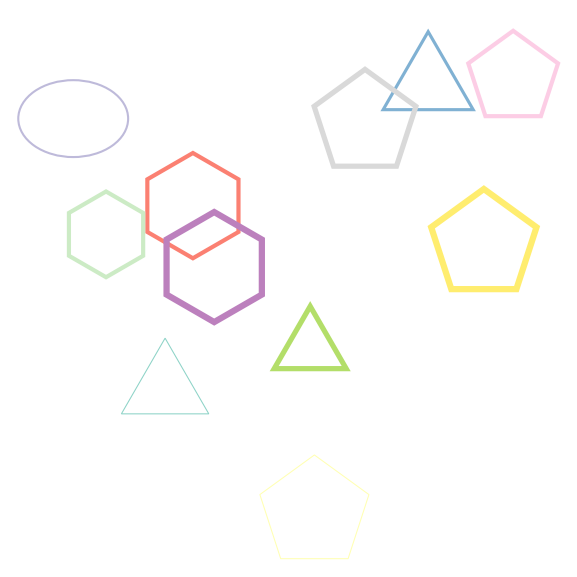[{"shape": "triangle", "thickness": 0.5, "radius": 0.44, "center": [0.286, 0.326]}, {"shape": "pentagon", "thickness": 0.5, "radius": 0.5, "center": [0.544, 0.112]}, {"shape": "oval", "thickness": 1, "radius": 0.48, "center": [0.127, 0.794]}, {"shape": "hexagon", "thickness": 2, "radius": 0.46, "center": [0.334, 0.643]}, {"shape": "triangle", "thickness": 1.5, "radius": 0.45, "center": [0.741, 0.854]}, {"shape": "triangle", "thickness": 2.5, "radius": 0.36, "center": [0.537, 0.397]}, {"shape": "pentagon", "thickness": 2, "radius": 0.41, "center": [0.889, 0.864]}, {"shape": "pentagon", "thickness": 2.5, "radius": 0.46, "center": [0.632, 0.786]}, {"shape": "hexagon", "thickness": 3, "radius": 0.48, "center": [0.371, 0.537]}, {"shape": "hexagon", "thickness": 2, "radius": 0.37, "center": [0.184, 0.593]}, {"shape": "pentagon", "thickness": 3, "radius": 0.48, "center": [0.838, 0.576]}]